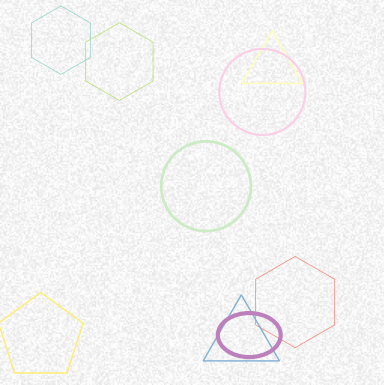[{"shape": "hexagon", "thickness": 0.5, "radius": 0.44, "center": [0.158, 0.896]}, {"shape": "triangle", "thickness": 1, "radius": 0.46, "center": [0.707, 0.829]}, {"shape": "hexagon", "thickness": 0.5, "radius": 0.59, "center": [0.767, 0.215]}, {"shape": "triangle", "thickness": 1, "radius": 0.57, "center": [0.627, 0.12]}, {"shape": "hexagon", "thickness": 0.5, "radius": 0.51, "center": [0.31, 0.84]}, {"shape": "circle", "thickness": 1.5, "radius": 0.56, "center": [0.681, 0.761]}, {"shape": "oval", "thickness": 3, "radius": 0.41, "center": [0.647, 0.13]}, {"shape": "circle", "thickness": 2, "radius": 0.58, "center": [0.535, 0.516]}, {"shape": "pentagon", "thickness": 1, "radius": 0.58, "center": [0.106, 0.125]}]